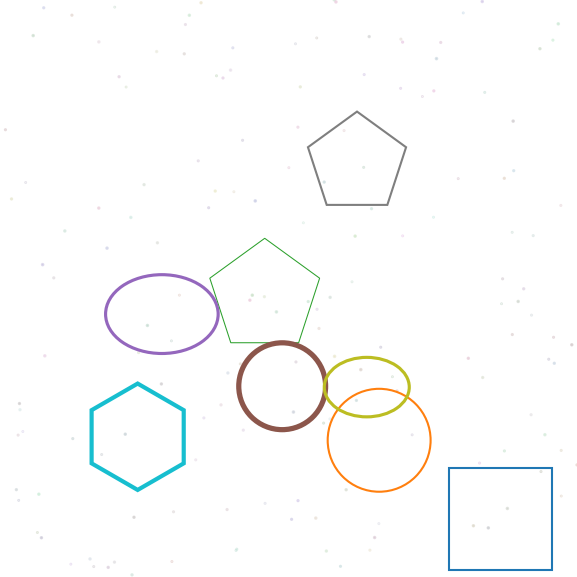[{"shape": "square", "thickness": 1, "radius": 0.44, "center": [0.867, 0.1]}, {"shape": "circle", "thickness": 1, "radius": 0.45, "center": [0.657, 0.237]}, {"shape": "pentagon", "thickness": 0.5, "radius": 0.5, "center": [0.458, 0.487]}, {"shape": "oval", "thickness": 1.5, "radius": 0.49, "center": [0.28, 0.455]}, {"shape": "circle", "thickness": 2.5, "radius": 0.38, "center": [0.489, 0.33]}, {"shape": "pentagon", "thickness": 1, "radius": 0.45, "center": [0.618, 0.717]}, {"shape": "oval", "thickness": 1.5, "radius": 0.37, "center": [0.635, 0.329]}, {"shape": "hexagon", "thickness": 2, "radius": 0.46, "center": [0.238, 0.243]}]